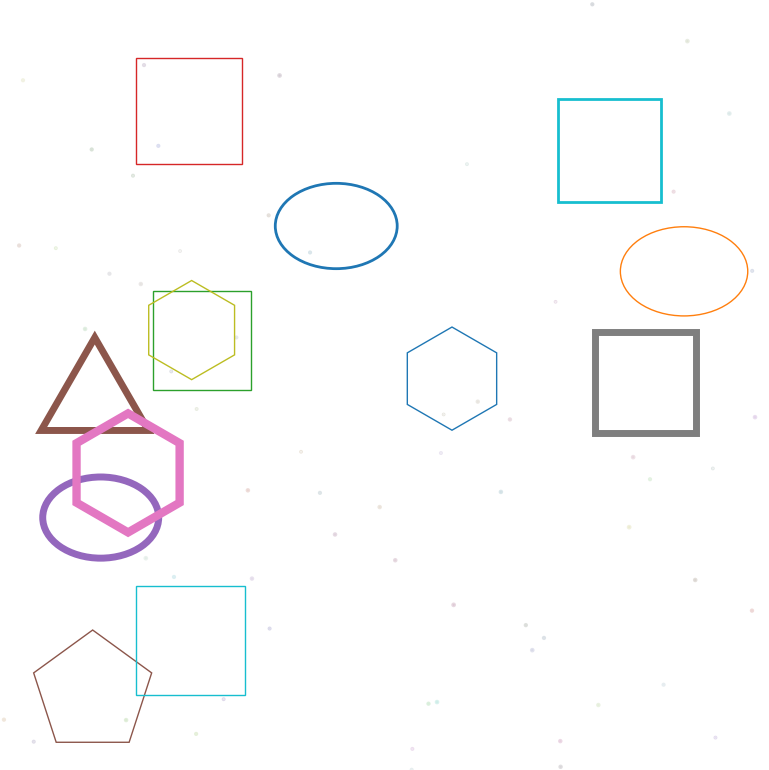[{"shape": "hexagon", "thickness": 0.5, "radius": 0.33, "center": [0.587, 0.508]}, {"shape": "oval", "thickness": 1, "radius": 0.4, "center": [0.437, 0.706]}, {"shape": "oval", "thickness": 0.5, "radius": 0.41, "center": [0.888, 0.648]}, {"shape": "square", "thickness": 0.5, "radius": 0.32, "center": [0.262, 0.558]}, {"shape": "square", "thickness": 0.5, "radius": 0.34, "center": [0.246, 0.855]}, {"shape": "oval", "thickness": 2.5, "radius": 0.38, "center": [0.131, 0.328]}, {"shape": "pentagon", "thickness": 0.5, "radius": 0.4, "center": [0.12, 0.101]}, {"shape": "triangle", "thickness": 2.5, "radius": 0.4, "center": [0.123, 0.481]}, {"shape": "hexagon", "thickness": 3, "radius": 0.39, "center": [0.166, 0.386]}, {"shape": "square", "thickness": 2.5, "radius": 0.33, "center": [0.839, 0.503]}, {"shape": "hexagon", "thickness": 0.5, "radius": 0.32, "center": [0.249, 0.571]}, {"shape": "square", "thickness": 1, "radius": 0.33, "center": [0.791, 0.805]}, {"shape": "square", "thickness": 0.5, "radius": 0.35, "center": [0.247, 0.169]}]